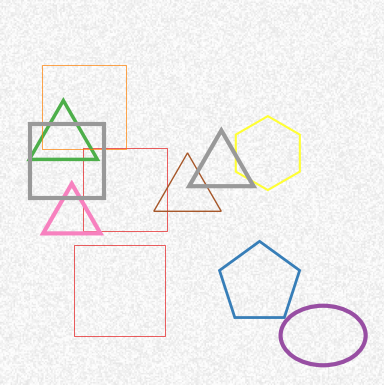[{"shape": "square", "thickness": 0.5, "radius": 0.59, "center": [0.31, 0.247]}, {"shape": "square", "thickness": 0.5, "radius": 0.54, "center": [0.325, 0.508]}, {"shape": "pentagon", "thickness": 2, "radius": 0.55, "center": [0.674, 0.264]}, {"shape": "triangle", "thickness": 2.5, "radius": 0.51, "center": [0.165, 0.637]}, {"shape": "oval", "thickness": 3, "radius": 0.55, "center": [0.839, 0.129]}, {"shape": "square", "thickness": 0.5, "radius": 0.54, "center": [0.218, 0.722]}, {"shape": "hexagon", "thickness": 1.5, "radius": 0.48, "center": [0.696, 0.602]}, {"shape": "triangle", "thickness": 1, "radius": 0.51, "center": [0.487, 0.502]}, {"shape": "triangle", "thickness": 3, "radius": 0.43, "center": [0.186, 0.437]}, {"shape": "triangle", "thickness": 3, "radius": 0.48, "center": [0.575, 0.565]}, {"shape": "square", "thickness": 3, "radius": 0.48, "center": [0.173, 0.582]}]